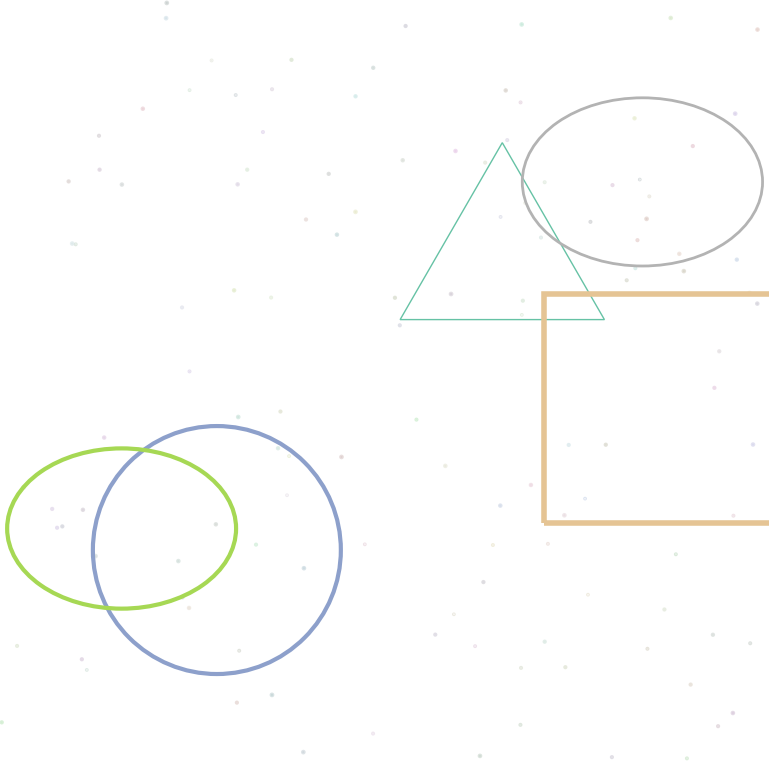[{"shape": "triangle", "thickness": 0.5, "radius": 0.77, "center": [0.652, 0.662]}, {"shape": "circle", "thickness": 1.5, "radius": 0.81, "center": [0.282, 0.286]}, {"shape": "oval", "thickness": 1.5, "radius": 0.74, "center": [0.158, 0.314]}, {"shape": "square", "thickness": 2, "radius": 0.74, "center": [0.855, 0.469]}, {"shape": "oval", "thickness": 1, "radius": 0.78, "center": [0.834, 0.764]}]